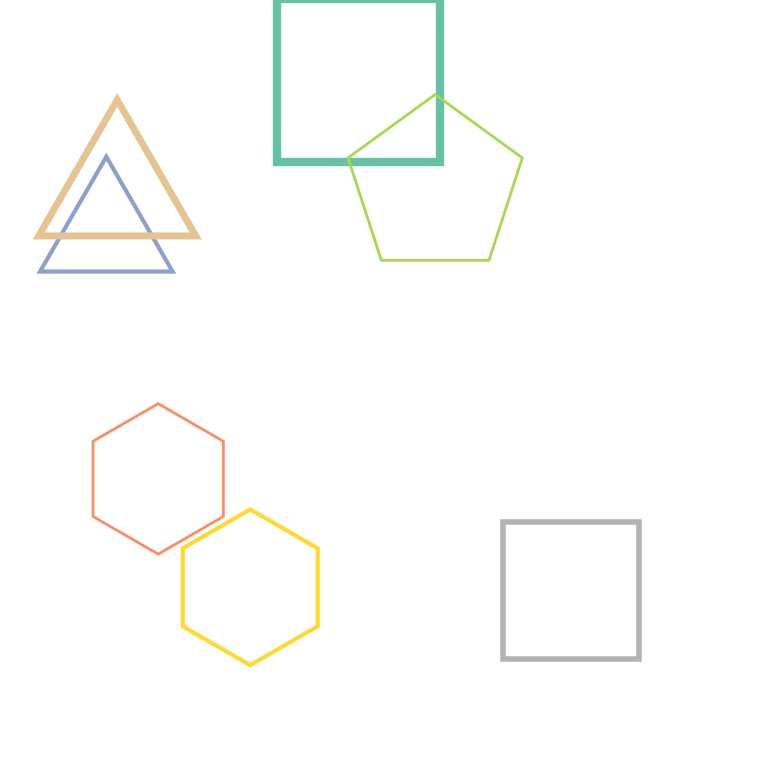[{"shape": "square", "thickness": 3, "radius": 0.53, "center": [0.466, 0.895]}, {"shape": "hexagon", "thickness": 1, "radius": 0.49, "center": [0.205, 0.378]}, {"shape": "triangle", "thickness": 1.5, "radius": 0.5, "center": [0.138, 0.697]}, {"shape": "pentagon", "thickness": 1, "radius": 0.6, "center": [0.565, 0.758]}, {"shape": "hexagon", "thickness": 1.5, "radius": 0.51, "center": [0.325, 0.237]}, {"shape": "triangle", "thickness": 2.5, "radius": 0.59, "center": [0.152, 0.752]}, {"shape": "square", "thickness": 2, "radius": 0.44, "center": [0.741, 0.233]}]